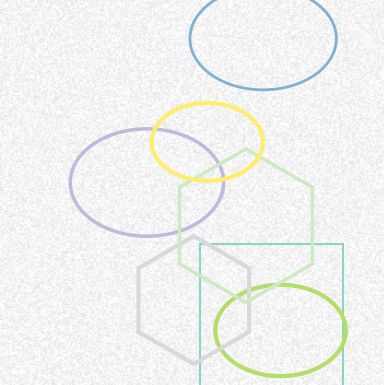[{"shape": "square", "thickness": 1.5, "radius": 0.93, "center": [0.705, 0.18]}, {"shape": "oval", "thickness": 2.5, "radius": 1.0, "center": [0.382, 0.526]}, {"shape": "oval", "thickness": 2, "radius": 0.95, "center": [0.684, 0.9]}, {"shape": "oval", "thickness": 3, "radius": 0.85, "center": [0.729, 0.142]}, {"shape": "hexagon", "thickness": 3, "radius": 0.83, "center": [0.503, 0.221]}, {"shape": "hexagon", "thickness": 2.5, "radius": 1.0, "center": [0.639, 0.414]}, {"shape": "oval", "thickness": 3, "radius": 0.72, "center": [0.539, 0.631]}]